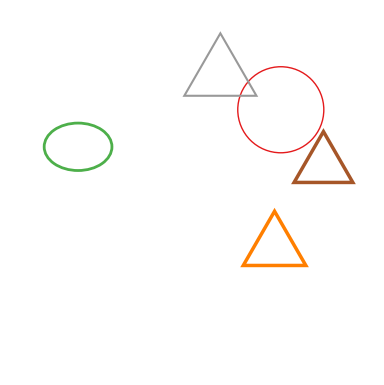[{"shape": "circle", "thickness": 1, "radius": 0.56, "center": [0.729, 0.715]}, {"shape": "oval", "thickness": 2, "radius": 0.44, "center": [0.203, 0.619]}, {"shape": "triangle", "thickness": 2.5, "radius": 0.47, "center": [0.713, 0.357]}, {"shape": "triangle", "thickness": 2.5, "radius": 0.44, "center": [0.84, 0.57]}, {"shape": "triangle", "thickness": 1.5, "radius": 0.54, "center": [0.572, 0.805]}]